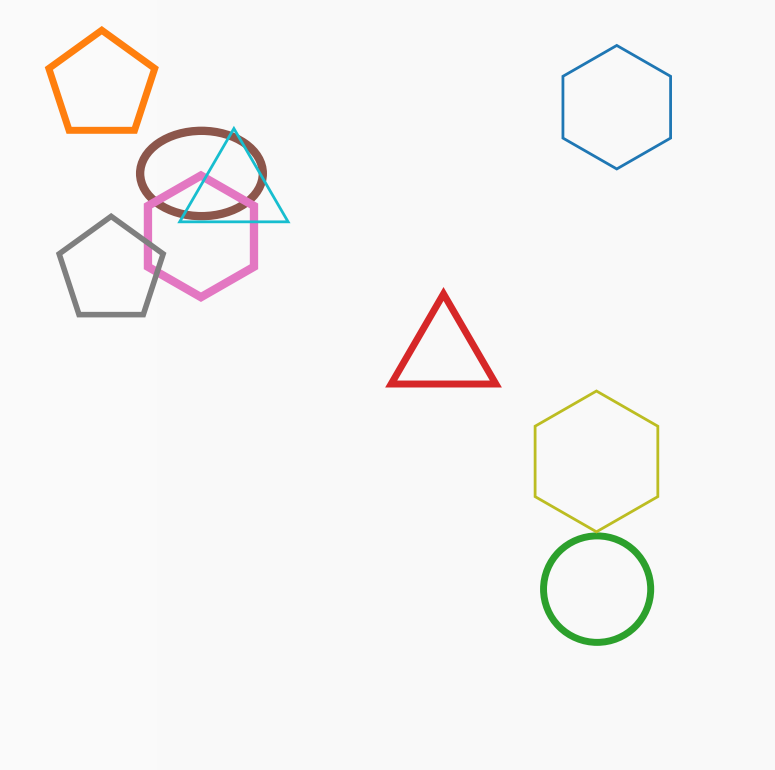[{"shape": "hexagon", "thickness": 1, "radius": 0.4, "center": [0.796, 0.861]}, {"shape": "pentagon", "thickness": 2.5, "radius": 0.36, "center": [0.131, 0.889]}, {"shape": "circle", "thickness": 2.5, "radius": 0.35, "center": [0.77, 0.235]}, {"shape": "triangle", "thickness": 2.5, "radius": 0.39, "center": [0.572, 0.54]}, {"shape": "oval", "thickness": 3, "radius": 0.4, "center": [0.26, 0.775]}, {"shape": "hexagon", "thickness": 3, "radius": 0.39, "center": [0.259, 0.693]}, {"shape": "pentagon", "thickness": 2, "radius": 0.35, "center": [0.143, 0.648]}, {"shape": "hexagon", "thickness": 1, "radius": 0.46, "center": [0.77, 0.401]}, {"shape": "triangle", "thickness": 1, "radius": 0.4, "center": [0.302, 0.752]}]